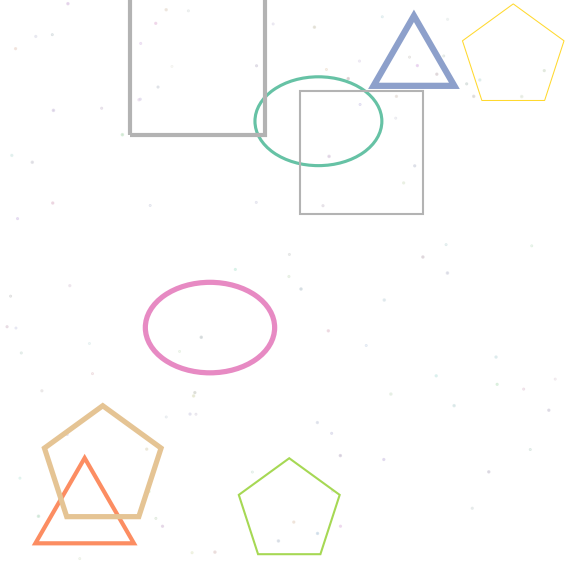[{"shape": "oval", "thickness": 1.5, "radius": 0.55, "center": [0.551, 0.789]}, {"shape": "triangle", "thickness": 2, "radius": 0.49, "center": [0.147, 0.108]}, {"shape": "triangle", "thickness": 3, "radius": 0.4, "center": [0.717, 0.891]}, {"shape": "oval", "thickness": 2.5, "radius": 0.56, "center": [0.364, 0.432]}, {"shape": "pentagon", "thickness": 1, "radius": 0.46, "center": [0.501, 0.114]}, {"shape": "pentagon", "thickness": 0.5, "radius": 0.46, "center": [0.889, 0.9]}, {"shape": "pentagon", "thickness": 2.5, "radius": 0.53, "center": [0.178, 0.19]}, {"shape": "square", "thickness": 1, "radius": 0.53, "center": [0.626, 0.735]}, {"shape": "square", "thickness": 2, "radius": 0.59, "center": [0.342, 0.884]}]